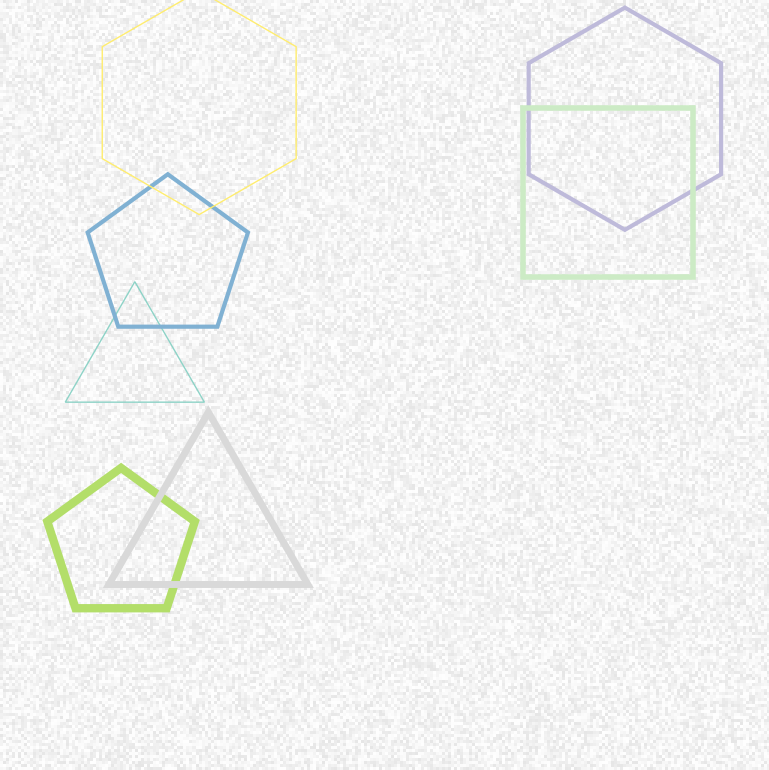[{"shape": "triangle", "thickness": 0.5, "radius": 0.52, "center": [0.175, 0.53]}, {"shape": "hexagon", "thickness": 1.5, "radius": 0.72, "center": [0.812, 0.846]}, {"shape": "pentagon", "thickness": 1.5, "radius": 0.55, "center": [0.218, 0.664]}, {"shape": "pentagon", "thickness": 3, "radius": 0.5, "center": [0.157, 0.292]}, {"shape": "triangle", "thickness": 2.5, "radius": 0.75, "center": [0.271, 0.316]}, {"shape": "square", "thickness": 2, "radius": 0.55, "center": [0.79, 0.75]}, {"shape": "hexagon", "thickness": 0.5, "radius": 0.73, "center": [0.259, 0.867]}]